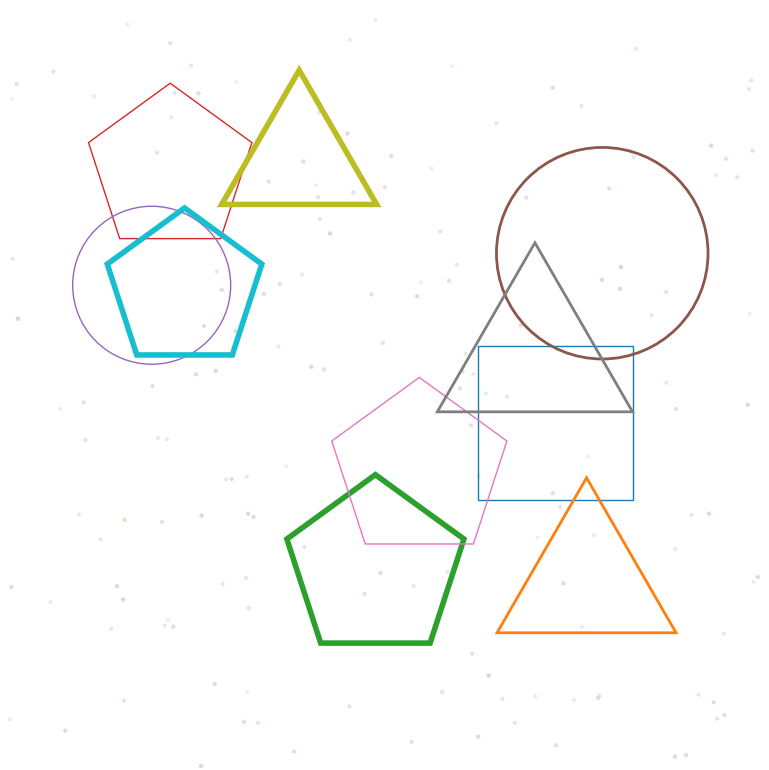[{"shape": "square", "thickness": 0.5, "radius": 0.5, "center": [0.722, 0.451]}, {"shape": "triangle", "thickness": 1, "radius": 0.67, "center": [0.762, 0.245]}, {"shape": "pentagon", "thickness": 2, "radius": 0.6, "center": [0.488, 0.263]}, {"shape": "pentagon", "thickness": 0.5, "radius": 0.56, "center": [0.221, 0.78]}, {"shape": "circle", "thickness": 0.5, "radius": 0.51, "center": [0.197, 0.63]}, {"shape": "circle", "thickness": 1, "radius": 0.69, "center": [0.782, 0.671]}, {"shape": "pentagon", "thickness": 0.5, "radius": 0.6, "center": [0.545, 0.39]}, {"shape": "triangle", "thickness": 1, "radius": 0.73, "center": [0.695, 0.538]}, {"shape": "triangle", "thickness": 2, "radius": 0.58, "center": [0.389, 0.793]}, {"shape": "pentagon", "thickness": 2, "radius": 0.53, "center": [0.24, 0.624]}]